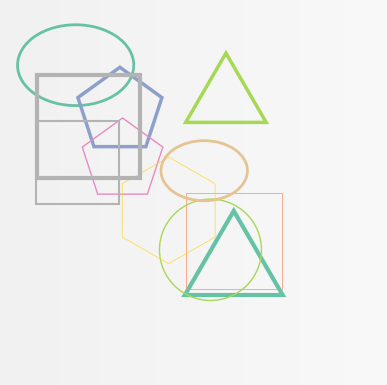[{"shape": "oval", "thickness": 2, "radius": 0.75, "center": [0.195, 0.831]}, {"shape": "triangle", "thickness": 3, "radius": 0.73, "center": [0.603, 0.307]}, {"shape": "square", "thickness": 0.5, "radius": 0.62, "center": [0.603, 0.374]}, {"shape": "pentagon", "thickness": 2.5, "radius": 0.57, "center": [0.309, 0.711]}, {"shape": "pentagon", "thickness": 1, "radius": 0.55, "center": [0.316, 0.584]}, {"shape": "circle", "thickness": 1, "radius": 0.66, "center": [0.543, 0.351]}, {"shape": "triangle", "thickness": 2.5, "radius": 0.6, "center": [0.583, 0.742]}, {"shape": "hexagon", "thickness": 0.5, "radius": 0.69, "center": [0.435, 0.454]}, {"shape": "oval", "thickness": 2, "radius": 0.56, "center": [0.527, 0.557]}, {"shape": "square", "thickness": 1.5, "radius": 0.54, "center": [0.2, 0.579]}, {"shape": "square", "thickness": 3, "radius": 0.67, "center": [0.228, 0.672]}]